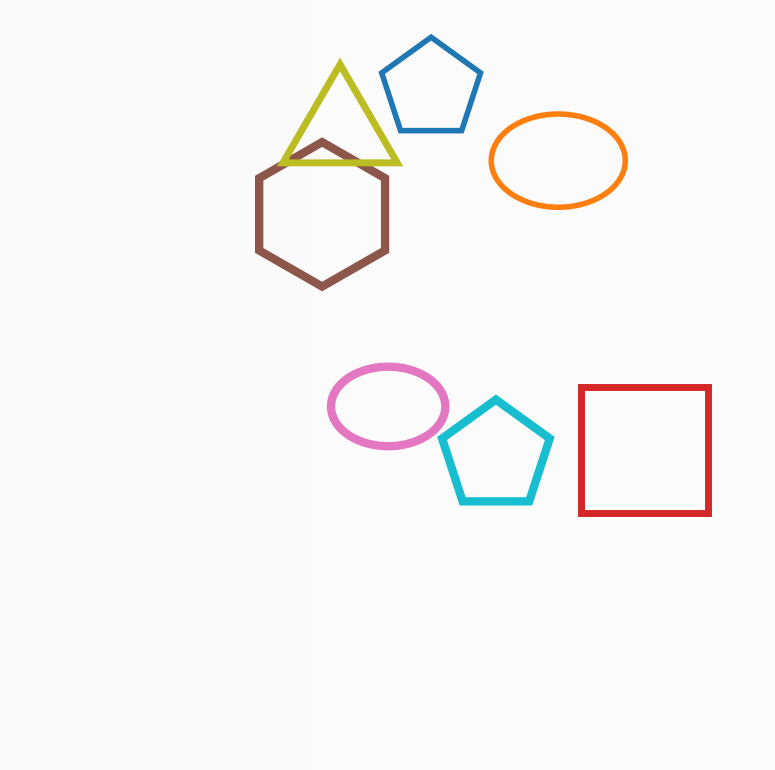[{"shape": "pentagon", "thickness": 2, "radius": 0.34, "center": [0.556, 0.885]}, {"shape": "oval", "thickness": 2, "radius": 0.43, "center": [0.72, 0.791]}, {"shape": "square", "thickness": 2.5, "radius": 0.41, "center": [0.832, 0.415]}, {"shape": "hexagon", "thickness": 3, "radius": 0.47, "center": [0.416, 0.722]}, {"shape": "oval", "thickness": 3, "radius": 0.37, "center": [0.501, 0.472]}, {"shape": "triangle", "thickness": 2.5, "radius": 0.43, "center": [0.439, 0.831]}, {"shape": "pentagon", "thickness": 3, "radius": 0.37, "center": [0.64, 0.408]}]